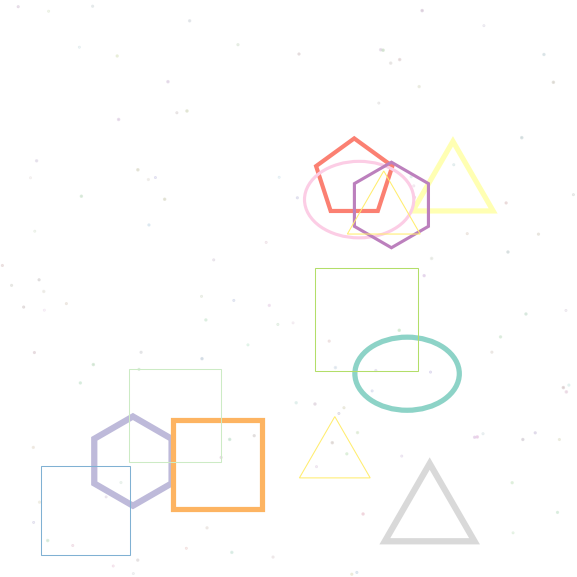[{"shape": "oval", "thickness": 2.5, "radius": 0.45, "center": [0.705, 0.352]}, {"shape": "triangle", "thickness": 2.5, "radius": 0.4, "center": [0.784, 0.674]}, {"shape": "hexagon", "thickness": 3, "radius": 0.39, "center": [0.23, 0.201]}, {"shape": "pentagon", "thickness": 2, "radius": 0.35, "center": [0.613, 0.69]}, {"shape": "square", "thickness": 0.5, "radius": 0.38, "center": [0.148, 0.115]}, {"shape": "square", "thickness": 2.5, "radius": 0.38, "center": [0.377, 0.195]}, {"shape": "square", "thickness": 0.5, "radius": 0.45, "center": [0.634, 0.446]}, {"shape": "oval", "thickness": 1.5, "radius": 0.47, "center": [0.622, 0.654]}, {"shape": "triangle", "thickness": 3, "radius": 0.45, "center": [0.744, 0.107]}, {"shape": "hexagon", "thickness": 1.5, "radius": 0.37, "center": [0.678, 0.644]}, {"shape": "square", "thickness": 0.5, "radius": 0.4, "center": [0.303, 0.279]}, {"shape": "triangle", "thickness": 0.5, "radius": 0.35, "center": [0.58, 0.207]}, {"shape": "triangle", "thickness": 0.5, "radius": 0.36, "center": [0.665, 0.63]}]